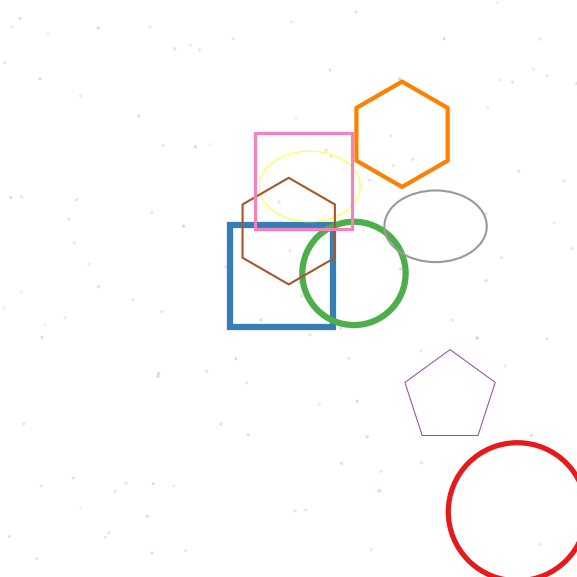[{"shape": "circle", "thickness": 2.5, "radius": 0.6, "center": [0.896, 0.113]}, {"shape": "square", "thickness": 3, "radius": 0.44, "center": [0.487, 0.522]}, {"shape": "circle", "thickness": 3, "radius": 0.45, "center": [0.613, 0.526]}, {"shape": "pentagon", "thickness": 0.5, "radius": 0.41, "center": [0.779, 0.312]}, {"shape": "hexagon", "thickness": 2, "radius": 0.46, "center": [0.696, 0.767]}, {"shape": "oval", "thickness": 0.5, "radius": 0.44, "center": [0.536, 0.676]}, {"shape": "hexagon", "thickness": 1, "radius": 0.46, "center": [0.5, 0.599]}, {"shape": "square", "thickness": 1.5, "radius": 0.42, "center": [0.526, 0.686]}, {"shape": "oval", "thickness": 1, "radius": 0.44, "center": [0.754, 0.607]}]